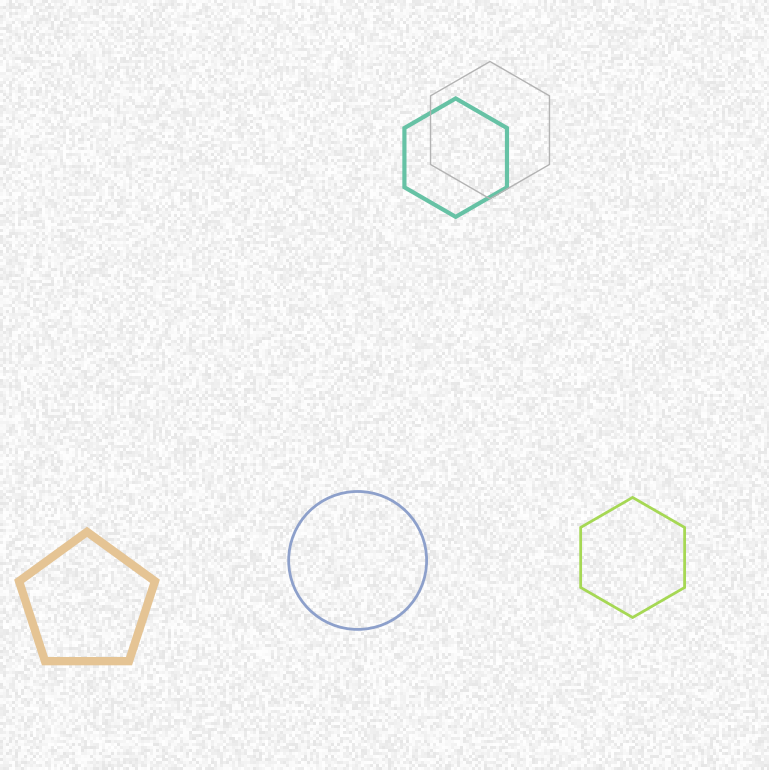[{"shape": "hexagon", "thickness": 1.5, "radius": 0.38, "center": [0.592, 0.795]}, {"shape": "circle", "thickness": 1, "radius": 0.45, "center": [0.464, 0.272]}, {"shape": "hexagon", "thickness": 1, "radius": 0.39, "center": [0.822, 0.276]}, {"shape": "pentagon", "thickness": 3, "radius": 0.46, "center": [0.113, 0.216]}, {"shape": "hexagon", "thickness": 0.5, "radius": 0.45, "center": [0.636, 0.831]}]